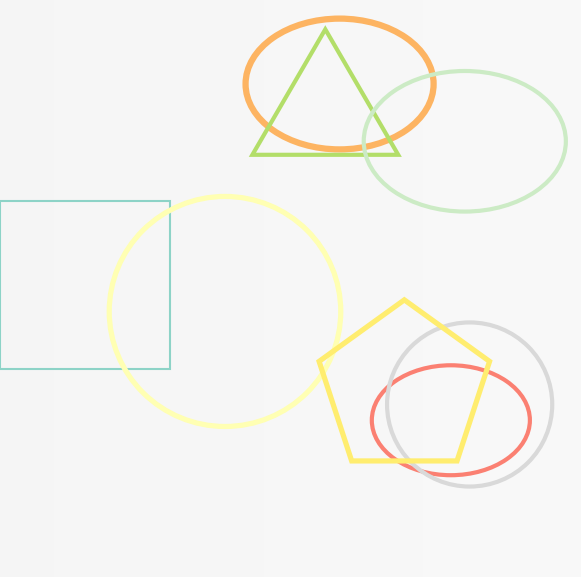[{"shape": "square", "thickness": 1, "radius": 0.73, "center": [0.147, 0.506]}, {"shape": "circle", "thickness": 2.5, "radius": 1.0, "center": [0.387, 0.46]}, {"shape": "oval", "thickness": 2, "radius": 0.68, "center": [0.776, 0.271]}, {"shape": "oval", "thickness": 3, "radius": 0.81, "center": [0.584, 0.854]}, {"shape": "triangle", "thickness": 2, "radius": 0.72, "center": [0.56, 0.804]}, {"shape": "circle", "thickness": 2, "radius": 0.71, "center": [0.808, 0.299]}, {"shape": "oval", "thickness": 2, "radius": 0.87, "center": [0.8, 0.754]}, {"shape": "pentagon", "thickness": 2.5, "radius": 0.77, "center": [0.696, 0.326]}]